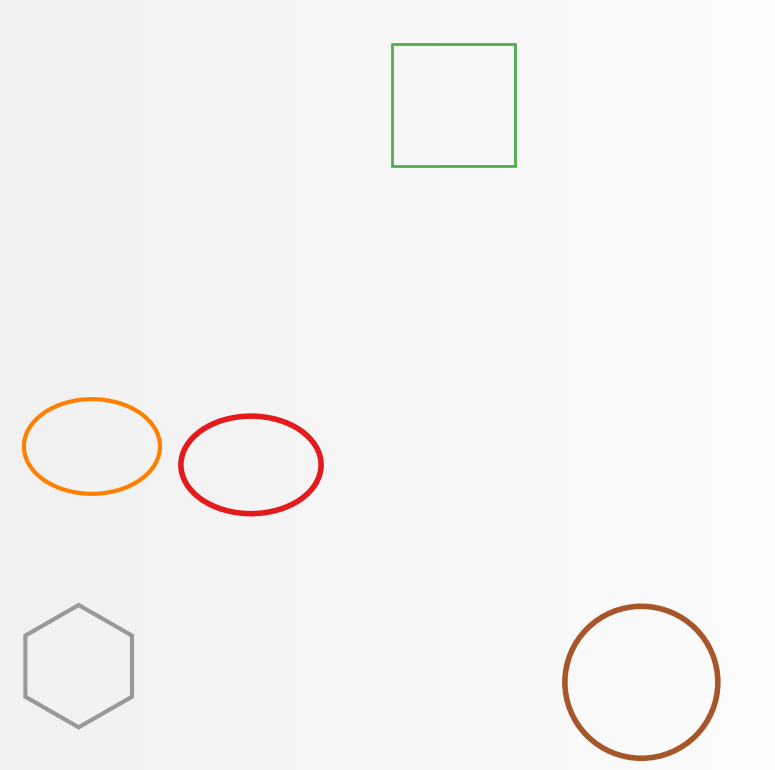[{"shape": "oval", "thickness": 2, "radius": 0.45, "center": [0.324, 0.396]}, {"shape": "square", "thickness": 1, "radius": 0.4, "center": [0.585, 0.863]}, {"shape": "oval", "thickness": 1.5, "radius": 0.44, "center": [0.119, 0.42]}, {"shape": "circle", "thickness": 2, "radius": 0.49, "center": [0.828, 0.114]}, {"shape": "hexagon", "thickness": 1.5, "radius": 0.4, "center": [0.102, 0.135]}]